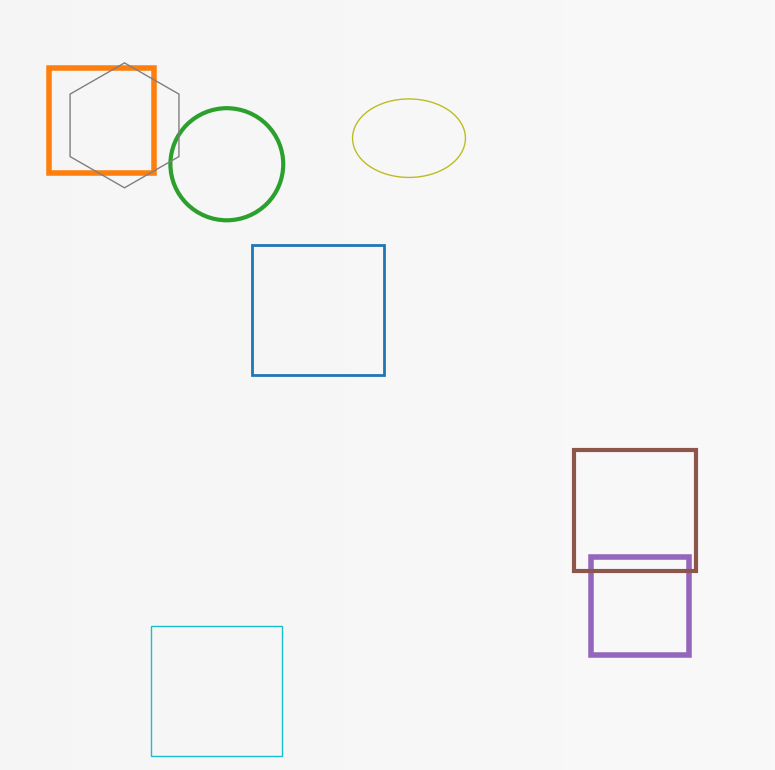[{"shape": "square", "thickness": 1, "radius": 0.42, "center": [0.41, 0.597]}, {"shape": "square", "thickness": 2, "radius": 0.34, "center": [0.131, 0.844]}, {"shape": "circle", "thickness": 1.5, "radius": 0.36, "center": [0.293, 0.787]}, {"shape": "square", "thickness": 2, "radius": 0.32, "center": [0.826, 0.213]}, {"shape": "square", "thickness": 1.5, "radius": 0.39, "center": [0.82, 0.337]}, {"shape": "hexagon", "thickness": 0.5, "radius": 0.41, "center": [0.161, 0.837]}, {"shape": "oval", "thickness": 0.5, "radius": 0.36, "center": [0.528, 0.821]}, {"shape": "square", "thickness": 0.5, "radius": 0.42, "center": [0.28, 0.102]}]